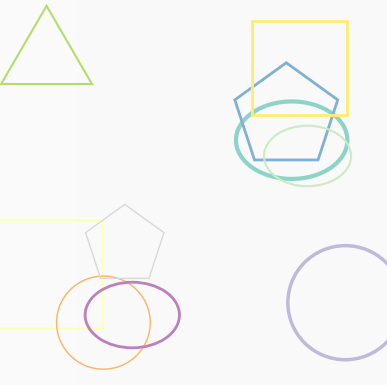[{"shape": "oval", "thickness": 3, "radius": 0.72, "center": [0.753, 0.636]}, {"shape": "square", "thickness": 1, "radius": 0.7, "center": [0.124, 0.288]}, {"shape": "circle", "thickness": 2.5, "radius": 0.74, "center": [0.891, 0.214]}, {"shape": "pentagon", "thickness": 2, "radius": 0.7, "center": [0.739, 0.697]}, {"shape": "circle", "thickness": 1, "radius": 0.6, "center": [0.267, 0.162]}, {"shape": "triangle", "thickness": 1.5, "radius": 0.68, "center": [0.12, 0.849]}, {"shape": "pentagon", "thickness": 1, "radius": 0.53, "center": [0.322, 0.363]}, {"shape": "oval", "thickness": 2, "radius": 0.61, "center": [0.341, 0.182]}, {"shape": "oval", "thickness": 1.5, "radius": 0.56, "center": [0.794, 0.595]}, {"shape": "square", "thickness": 2, "radius": 0.61, "center": [0.773, 0.824]}]